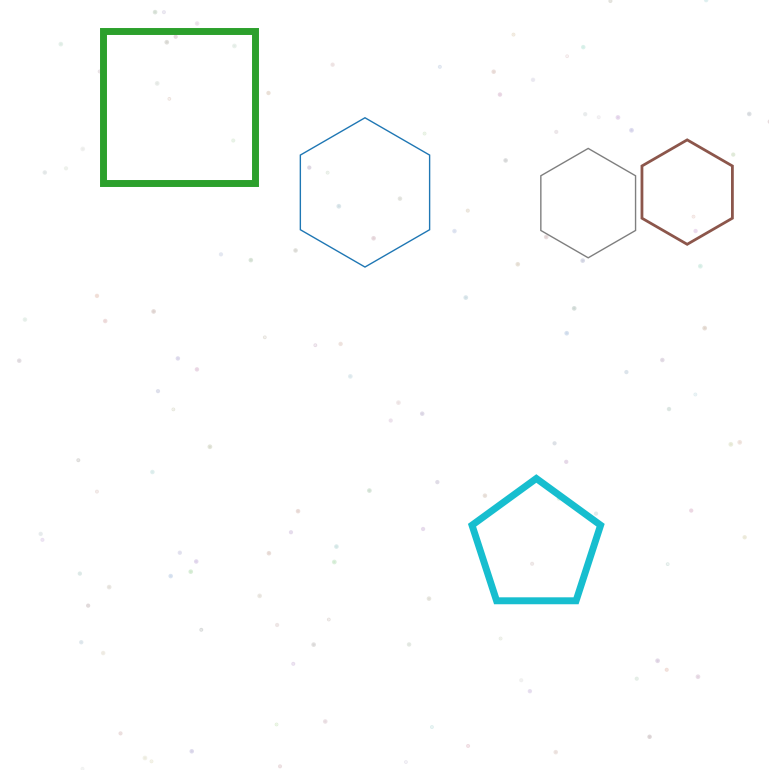[{"shape": "hexagon", "thickness": 0.5, "radius": 0.48, "center": [0.474, 0.75]}, {"shape": "square", "thickness": 2.5, "radius": 0.49, "center": [0.232, 0.861]}, {"shape": "hexagon", "thickness": 1, "radius": 0.34, "center": [0.892, 0.751]}, {"shape": "hexagon", "thickness": 0.5, "radius": 0.36, "center": [0.764, 0.736]}, {"shape": "pentagon", "thickness": 2.5, "radius": 0.44, "center": [0.697, 0.291]}]